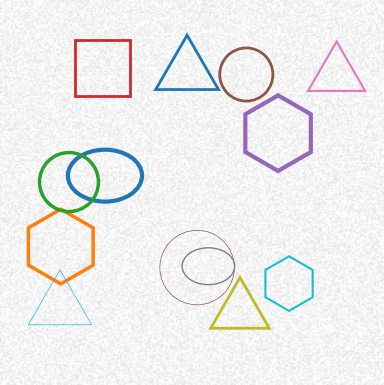[{"shape": "oval", "thickness": 3, "radius": 0.48, "center": [0.273, 0.544]}, {"shape": "triangle", "thickness": 2, "radius": 0.47, "center": [0.486, 0.814]}, {"shape": "hexagon", "thickness": 2.5, "radius": 0.49, "center": [0.158, 0.36]}, {"shape": "circle", "thickness": 2.5, "radius": 0.38, "center": [0.179, 0.527]}, {"shape": "square", "thickness": 2, "radius": 0.36, "center": [0.267, 0.823]}, {"shape": "hexagon", "thickness": 3, "radius": 0.49, "center": [0.722, 0.654]}, {"shape": "circle", "thickness": 0.5, "radius": 0.48, "center": [0.512, 0.305]}, {"shape": "circle", "thickness": 2, "radius": 0.35, "center": [0.64, 0.806]}, {"shape": "triangle", "thickness": 1.5, "radius": 0.43, "center": [0.874, 0.807]}, {"shape": "oval", "thickness": 1, "radius": 0.34, "center": [0.541, 0.309]}, {"shape": "triangle", "thickness": 2, "radius": 0.44, "center": [0.623, 0.191]}, {"shape": "triangle", "thickness": 0.5, "radius": 0.48, "center": [0.156, 0.204]}, {"shape": "hexagon", "thickness": 1.5, "radius": 0.35, "center": [0.751, 0.263]}]